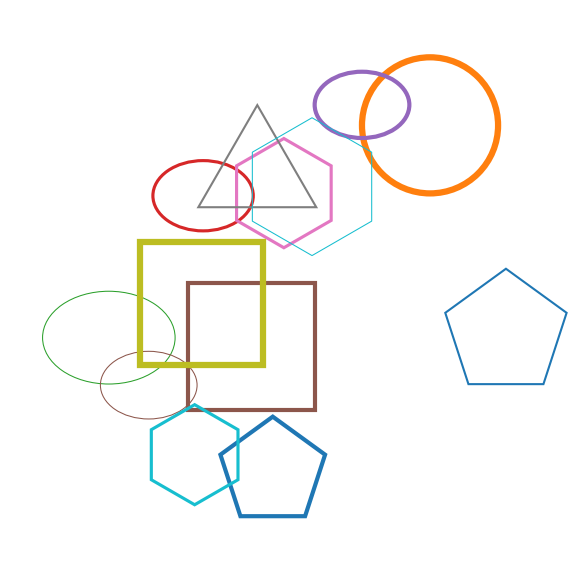[{"shape": "pentagon", "thickness": 2, "radius": 0.48, "center": [0.472, 0.182]}, {"shape": "pentagon", "thickness": 1, "radius": 0.55, "center": [0.876, 0.423]}, {"shape": "circle", "thickness": 3, "radius": 0.59, "center": [0.745, 0.782]}, {"shape": "oval", "thickness": 0.5, "radius": 0.57, "center": [0.188, 0.414]}, {"shape": "oval", "thickness": 1.5, "radius": 0.43, "center": [0.352, 0.66]}, {"shape": "oval", "thickness": 2, "radius": 0.41, "center": [0.627, 0.818]}, {"shape": "square", "thickness": 2, "radius": 0.55, "center": [0.435, 0.4]}, {"shape": "oval", "thickness": 0.5, "radius": 0.42, "center": [0.258, 0.332]}, {"shape": "hexagon", "thickness": 1.5, "radius": 0.47, "center": [0.492, 0.665]}, {"shape": "triangle", "thickness": 1, "radius": 0.59, "center": [0.446, 0.699]}, {"shape": "square", "thickness": 3, "radius": 0.53, "center": [0.349, 0.474]}, {"shape": "hexagon", "thickness": 0.5, "radius": 0.6, "center": [0.54, 0.676]}, {"shape": "hexagon", "thickness": 1.5, "radius": 0.43, "center": [0.337, 0.212]}]